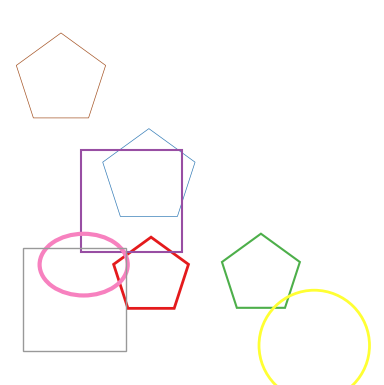[{"shape": "pentagon", "thickness": 2, "radius": 0.51, "center": [0.392, 0.282]}, {"shape": "pentagon", "thickness": 0.5, "radius": 0.63, "center": [0.387, 0.54]}, {"shape": "pentagon", "thickness": 1.5, "radius": 0.53, "center": [0.678, 0.287]}, {"shape": "square", "thickness": 1.5, "radius": 0.66, "center": [0.341, 0.478]}, {"shape": "circle", "thickness": 2, "radius": 0.72, "center": [0.816, 0.103]}, {"shape": "pentagon", "thickness": 0.5, "radius": 0.61, "center": [0.158, 0.792]}, {"shape": "oval", "thickness": 3, "radius": 0.57, "center": [0.217, 0.313]}, {"shape": "square", "thickness": 1, "radius": 0.67, "center": [0.194, 0.222]}]